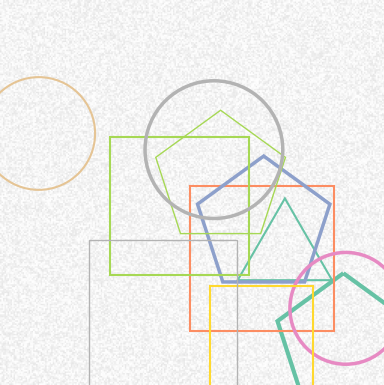[{"shape": "pentagon", "thickness": 3, "radius": 0.9, "center": [0.892, 0.11]}, {"shape": "triangle", "thickness": 1.5, "radius": 0.71, "center": [0.74, 0.343]}, {"shape": "square", "thickness": 1.5, "radius": 0.94, "center": [0.681, 0.329]}, {"shape": "pentagon", "thickness": 2.5, "radius": 0.9, "center": [0.685, 0.414]}, {"shape": "circle", "thickness": 2.5, "radius": 0.73, "center": [0.898, 0.199]}, {"shape": "pentagon", "thickness": 1, "radius": 0.89, "center": [0.573, 0.537]}, {"shape": "square", "thickness": 1.5, "radius": 0.9, "center": [0.466, 0.465]}, {"shape": "square", "thickness": 1.5, "radius": 0.67, "center": [0.679, 0.123]}, {"shape": "circle", "thickness": 1.5, "radius": 0.73, "center": [0.101, 0.653]}, {"shape": "square", "thickness": 1, "radius": 0.96, "center": [0.424, 0.184]}, {"shape": "circle", "thickness": 2.5, "radius": 0.89, "center": [0.556, 0.611]}]